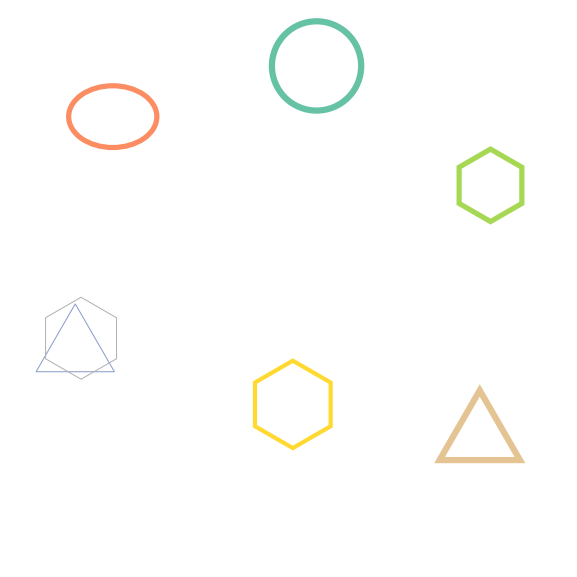[{"shape": "circle", "thickness": 3, "radius": 0.39, "center": [0.548, 0.885]}, {"shape": "oval", "thickness": 2.5, "radius": 0.38, "center": [0.195, 0.797]}, {"shape": "triangle", "thickness": 0.5, "radius": 0.39, "center": [0.13, 0.395]}, {"shape": "hexagon", "thickness": 2.5, "radius": 0.31, "center": [0.849, 0.678]}, {"shape": "hexagon", "thickness": 2, "radius": 0.38, "center": [0.507, 0.299]}, {"shape": "triangle", "thickness": 3, "radius": 0.4, "center": [0.831, 0.243]}, {"shape": "hexagon", "thickness": 0.5, "radius": 0.35, "center": [0.14, 0.413]}]